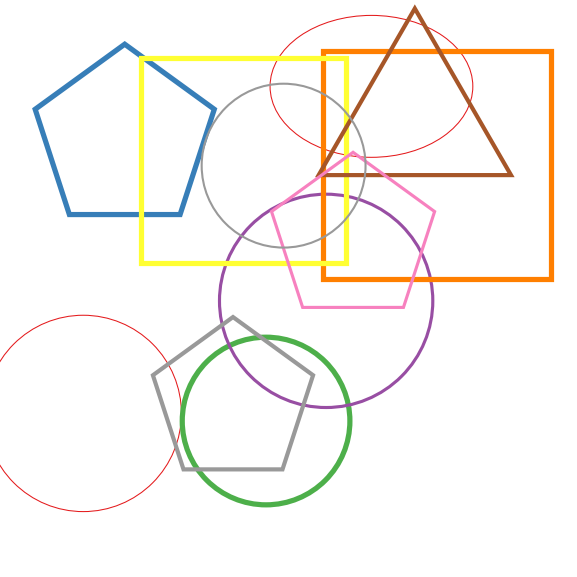[{"shape": "oval", "thickness": 0.5, "radius": 0.88, "center": [0.643, 0.85]}, {"shape": "circle", "thickness": 0.5, "radius": 0.85, "center": [0.144, 0.283]}, {"shape": "pentagon", "thickness": 2.5, "radius": 0.82, "center": [0.216, 0.76]}, {"shape": "circle", "thickness": 2.5, "radius": 0.73, "center": [0.461, 0.27]}, {"shape": "circle", "thickness": 1.5, "radius": 0.92, "center": [0.565, 0.478]}, {"shape": "square", "thickness": 2.5, "radius": 0.99, "center": [0.757, 0.714]}, {"shape": "square", "thickness": 2.5, "radius": 0.89, "center": [0.421, 0.721]}, {"shape": "triangle", "thickness": 2, "radius": 0.96, "center": [0.718, 0.792]}, {"shape": "pentagon", "thickness": 1.5, "radius": 0.74, "center": [0.611, 0.587]}, {"shape": "pentagon", "thickness": 2, "radius": 0.73, "center": [0.403, 0.304]}, {"shape": "circle", "thickness": 1, "radius": 0.71, "center": [0.491, 0.712]}]